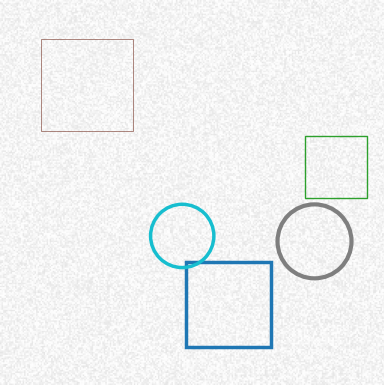[{"shape": "square", "thickness": 2.5, "radius": 0.55, "center": [0.593, 0.209]}, {"shape": "square", "thickness": 1, "radius": 0.4, "center": [0.873, 0.566]}, {"shape": "square", "thickness": 0.5, "radius": 0.6, "center": [0.227, 0.778]}, {"shape": "circle", "thickness": 3, "radius": 0.48, "center": [0.817, 0.373]}, {"shape": "circle", "thickness": 2.5, "radius": 0.41, "center": [0.473, 0.387]}]